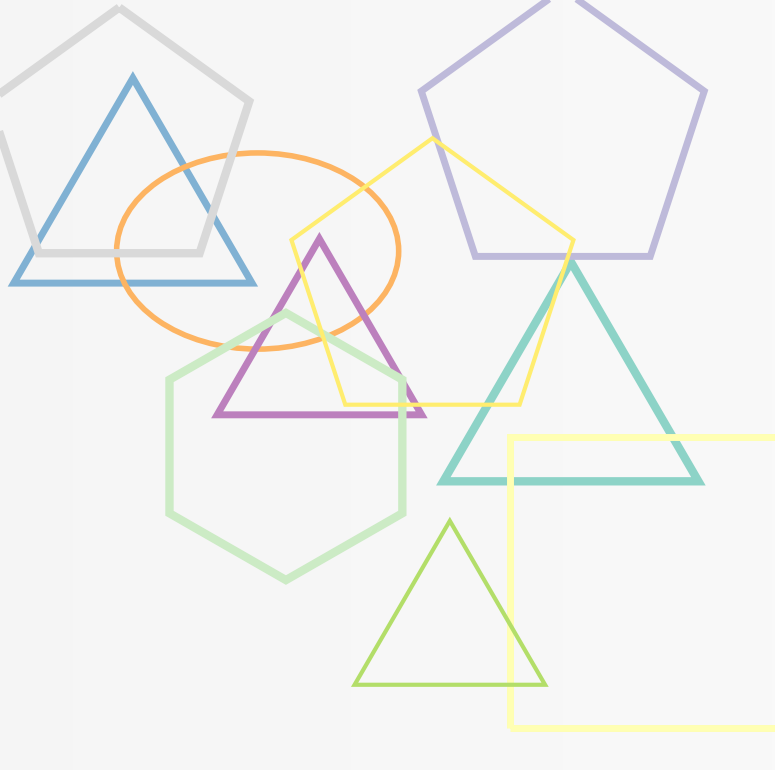[{"shape": "triangle", "thickness": 3, "radius": 0.95, "center": [0.737, 0.47]}, {"shape": "square", "thickness": 2.5, "radius": 0.94, "center": [0.847, 0.244]}, {"shape": "pentagon", "thickness": 2.5, "radius": 0.96, "center": [0.726, 0.822]}, {"shape": "triangle", "thickness": 2.5, "radius": 0.89, "center": [0.171, 0.721]}, {"shape": "oval", "thickness": 2, "radius": 0.91, "center": [0.332, 0.674]}, {"shape": "triangle", "thickness": 1.5, "radius": 0.71, "center": [0.58, 0.182]}, {"shape": "pentagon", "thickness": 3, "radius": 0.88, "center": [0.154, 0.814]}, {"shape": "triangle", "thickness": 2.5, "radius": 0.76, "center": [0.412, 0.537]}, {"shape": "hexagon", "thickness": 3, "radius": 0.87, "center": [0.369, 0.42]}, {"shape": "pentagon", "thickness": 1.5, "radius": 0.96, "center": [0.558, 0.629]}]